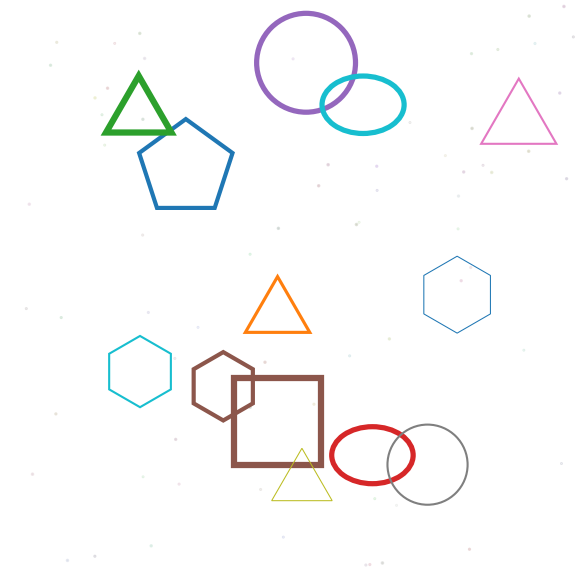[{"shape": "hexagon", "thickness": 0.5, "radius": 0.33, "center": [0.792, 0.489]}, {"shape": "pentagon", "thickness": 2, "radius": 0.43, "center": [0.322, 0.708]}, {"shape": "triangle", "thickness": 1.5, "radius": 0.32, "center": [0.481, 0.456]}, {"shape": "triangle", "thickness": 3, "radius": 0.33, "center": [0.24, 0.802]}, {"shape": "oval", "thickness": 2.5, "radius": 0.35, "center": [0.645, 0.211]}, {"shape": "circle", "thickness": 2.5, "radius": 0.43, "center": [0.53, 0.89]}, {"shape": "hexagon", "thickness": 2, "radius": 0.3, "center": [0.387, 0.33]}, {"shape": "square", "thickness": 3, "radius": 0.38, "center": [0.48, 0.269]}, {"shape": "triangle", "thickness": 1, "radius": 0.38, "center": [0.898, 0.788]}, {"shape": "circle", "thickness": 1, "radius": 0.35, "center": [0.74, 0.195]}, {"shape": "triangle", "thickness": 0.5, "radius": 0.3, "center": [0.523, 0.162]}, {"shape": "hexagon", "thickness": 1, "radius": 0.31, "center": [0.242, 0.356]}, {"shape": "oval", "thickness": 2.5, "radius": 0.36, "center": [0.629, 0.818]}]